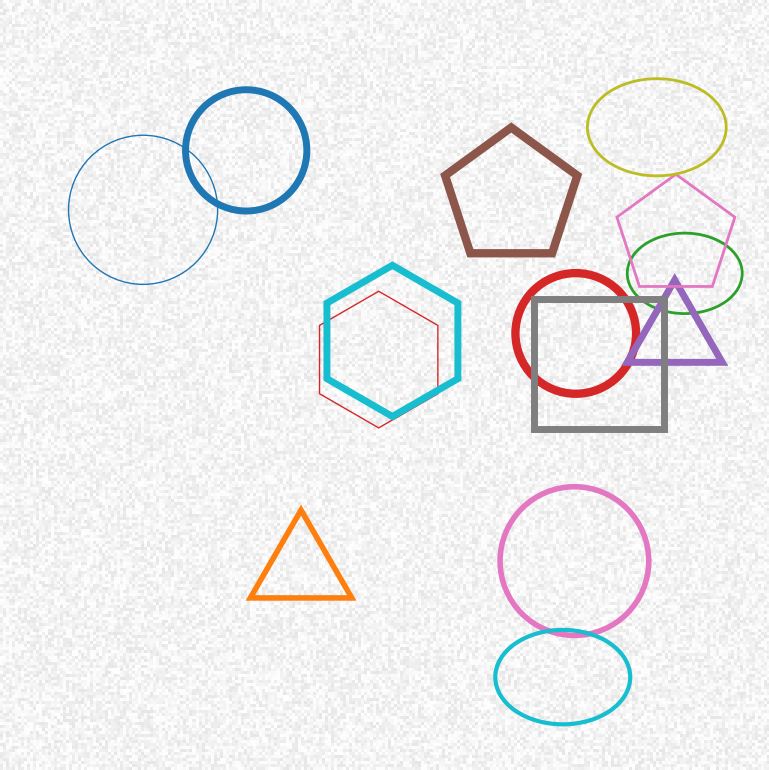[{"shape": "circle", "thickness": 0.5, "radius": 0.48, "center": [0.186, 0.728]}, {"shape": "circle", "thickness": 2.5, "radius": 0.39, "center": [0.32, 0.805]}, {"shape": "triangle", "thickness": 2, "radius": 0.38, "center": [0.391, 0.261]}, {"shape": "oval", "thickness": 1, "radius": 0.37, "center": [0.889, 0.645]}, {"shape": "hexagon", "thickness": 0.5, "radius": 0.44, "center": [0.492, 0.533]}, {"shape": "circle", "thickness": 3, "radius": 0.39, "center": [0.748, 0.567]}, {"shape": "triangle", "thickness": 2.5, "radius": 0.36, "center": [0.876, 0.565]}, {"shape": "pentagon", "thickness": 3, "radius": 0.45, "center": [0.664, 0.744]}, {"shape": "pentagon", "thickness": 1, "radius": 0.4, "center": [0.878, 0.693]}, {"shape": "circle", "thickness": 2, "radius": 0.48, "center": [0.746, 0.271]}, {"shape": "square", "thickness": 2.5, "radius": 0.42, "center": [0.778, 0.527]}, {"shape": "oval", "thickness": 1, "radius": 0.45, "center": [0.853, 0.835]}, {"shape": "hexagon", "thickness": 2.5, "radius": 0.49, "center": [0.51, 0.557]}, {"shape": "oval", "thickness": 1.5, "radius": 0.44, "center": [0.731, 0.121]}]